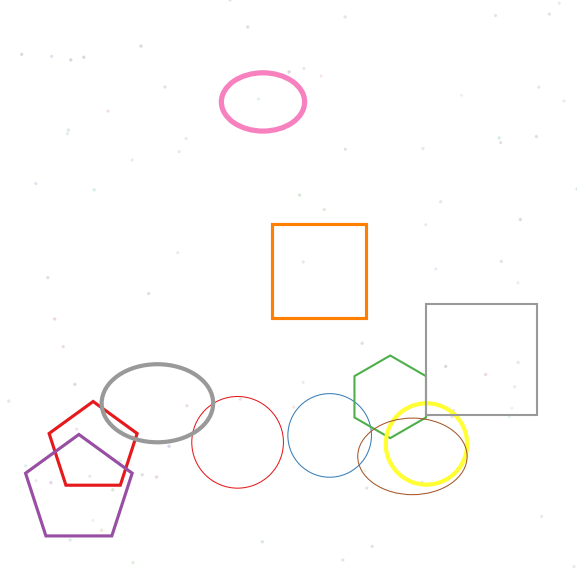[{"shape": "circle", "thickness": 0.5, "radius": 0.4, "center": [0.411, 0.233]}, {"shape": "pentagon", "thickness": 1.5, "radius": 0.4, "center": [0.161, 0.224]}, {"shape": "circle", "thickness": 0.5, "radius": 0.36, "center": [0.571, 0.245]}, {"shape": "hexagon", "thickness": 1, "radius": 0.36, "center": [0.676, 0.312]}, {"shape": "pentagon", "thickness": 1.5, "radius": 0.49, "center": [0.137, 0.15]}, {"shape": "square", "thickness": 1.5, "radius": 0.41, "center": [0.553, 0.53]}, {"shape": "circle", "thickness": 2, "radius": 0.35, "center": [0.738, 0.23]}, {"shape": "oval", "thickness": 0.5, "radius": 0.47, "center": [0.714, 0.209]}, {"shape": "oval", "thickness": 2.5, "radius": 0.36, "center": [0.455, 0.823]}, {"shape": "oval", "thickness": 2, "radius": 0.48, "center": [0.273, 0.301]}, {"shape": "square", "thickness": 1, "radius": 0.48, "center": [0.834, 0.377]}]